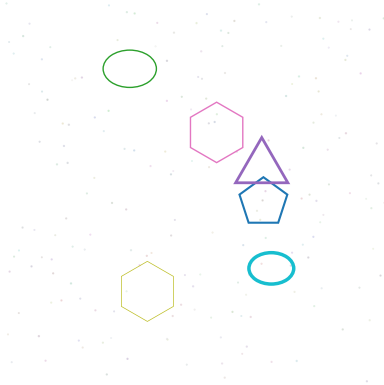[{"shape": "pentagon", "thickness": 1.5, "radius": 0.33, "center": [0.684, 0.474]}, {"shape": "oval", "thickness": 1, "radius": 0.35, "center": [0.337, 0.821]}, {"shape": "triangle", "thickness": 2, "radius": 0.39, "center": [0.68, 0.564]}, {"shape": "hexagon", "thickness": 1, "radius": 0.39, "center": [0.563, 0.656]}, {"shape": "hexagon", "thickness": 0.5, "radius": 0.39, "center": [0.383, 0.243]}, {"shape": "oval", "thickness": 2.5, "radius": 0.29, "center": [0.705, 0.303]}]